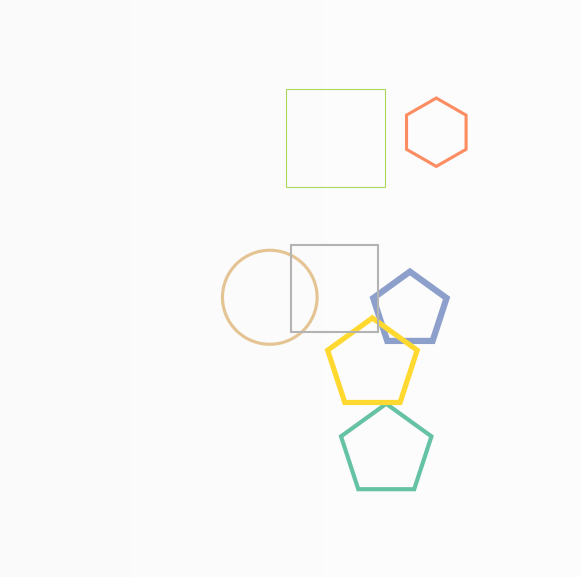[{"shape": "pentagon", "thickness": 2, "radius": 0.41, "center": [0.664, 0.218]}, {"shape": "hexagon", "thickness": 1.5, "radius": 0.3, "center": [0.751, 0.77]}, {"shape": "pentagon", "thickness": 3, "radius": 0.33, "center": [0.705, 0.462]}, {"shape": "square", "thickness": 0.5, "radius": 0.43, "center": [0.578, 0.76]}, {"shape": "pentagon", "thickness": 2.5, "radius": 0.4, "center": [0.641, 0.368]}, {"shape": "circle", "thickness": 1.5, "radius": 0.41, "center": [0.464, 0.484]}, {"shape": "square", "thickness": 1, "radius": 0.37, "center": [0.575, 0.5]}]